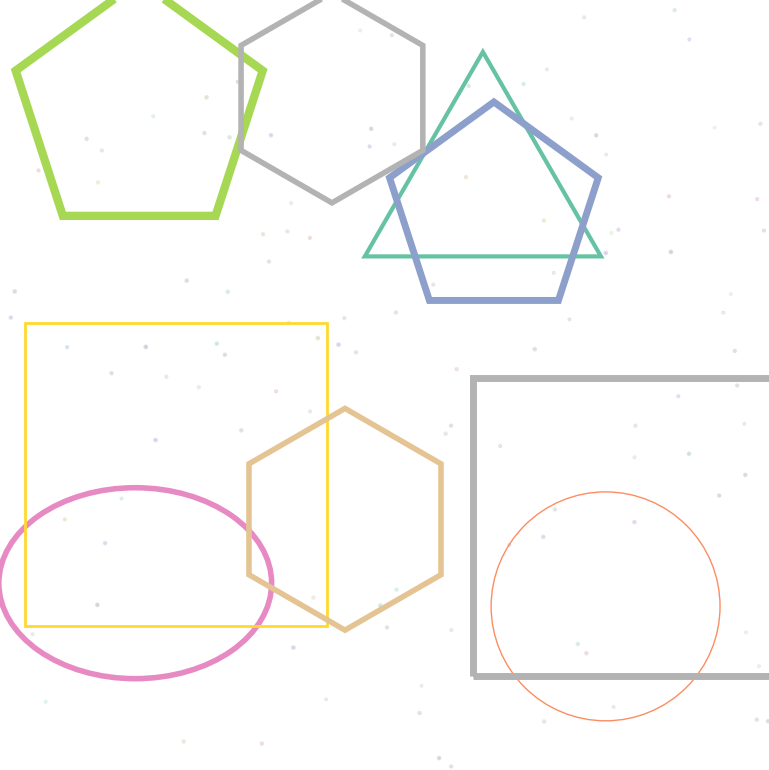[{"shape": "triangle", "thickness": 1.5, "radius": 0.89, "center": [0.627, 0.756]}, {"shape": "circle", "thickness": 0.5, "radius": 0.74, "center": [0.786, 0.213]}, {"shape": "pentagon", "thickness": 2.5, "radius": 0.71, "center": [0.641, 0.725]}, {"shape": "oval", "thickness": 2, "radius": 0.89, "center": [0.176, 0.243]}, {"shape": "pentagon", "thickness": 3, "radius": 0.84, "center": [0.181, 0.856]}, {"shape": "square", "thickness": 1, "radius": 0.98, "center": [0.228, 0.383]}, {"shape": "hexagon", "thickness": 2, "radius": 0.72, "center": [0.448, 0.326]}, {"shape": "hexagon", "thickness": 2, "radius": 0.68, "center": [0.431, 0.873]}, {"shape": "square", "thickness": 2.5, "radius": 0.97, "center": [0.807, 0.316]}]